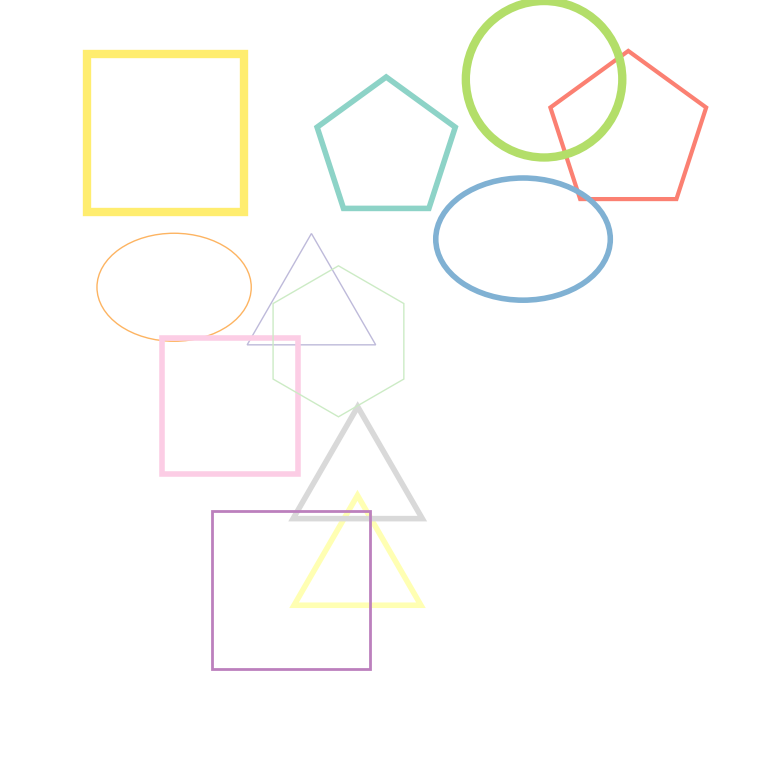[{"shape": "pentagon", "thickness": 2, "radius": 0.47, "center": [0.502, 0.806]}, {"shape": "triangle", "thickness": 2, "radius": 0.48, "center": [0.464, 0.262]}, {"shape": "triangle", "thickness": 0.5, "radius": 0.48, "center": [0.404, 0.6]}, {"shape": "pentagon", "thickness": 1.5, "radius": 0.53, "center": [0.816, 0.828]}, {"shape": "oval", "thickness": 2, "radius": 0.57, "center": [0.679, 0.689]}, {"shape": "oval", "thickness": 0.5, "radius": 0.5, "center": [0.226, 0.627]}, {"shape": "circle", "thickness": 3, "radius": 0.51, "center": [0.707, 0.897]}, {"shape": "square", "thickness": 2, "radius": 0.44, "center": [0.298, 0.473]}, {"shape": "triangle", "thickness": 2, "radius": 0.48, "center": [0.465, 0.375]}, {"shape": "square", "thickness": 1, "radius": 0.51, "center": [0.378, 0.234]}, {"shape": "hexagon", "thickness": 0.5, "radius": 0.49, "center": [0.44, 0.557]}, {"shape": "square", "thickness": 3, "radius": 0.51, "center": [0.216, 0.827]}]